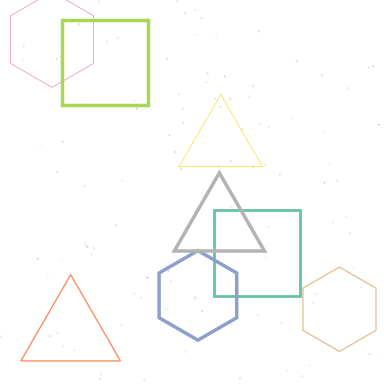[{"shape": "square", "thickness": 2, "radius": 0.56, "center": [0.668, 0.342]}, {"shape": "triangle", "thickness": 1, "radius": 0.75, "center": [0.184, 0.137]}, {"shape": "hexagon", "thickness": 2.5, "radius": 0.58, "center": [0.514, 0.233]}, {"shape": "hexagon", "thickness": 0.5, "radius": 0.62, "center": [0.135, 0.897]}, {"shape": "square", "thickness": 2.5, "radius": 0.55, "center": [0.273, 0.837]}, {"shape": "triangle", "thickness": 0.5, "radius": 0.63, "center": [0.573, 0.63]}, {"shape": "hexagon", "thickness": 1, "radius": 0.55, "center": [0.882, 0.197]}, {"shape": "triangle", "thickness": 2.5, "radius": 0.68, "center": [0.57, 0.416]}]